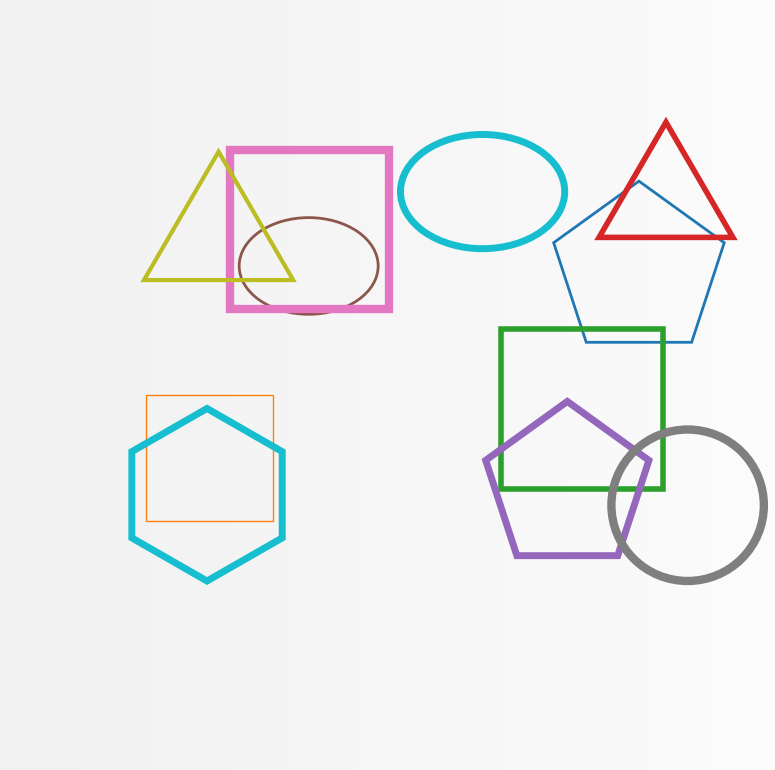[{"shape": "pentagon", "thickness": 1, "radius": 0.58, "center": [0.824, 0.649]}, {"shape": "square", "thickness": 0.5, "radius": 0.41, "center": [0.27, 0.405]}, {"shape": "square", "thickness": 2, "radius": 0.52, "center": [0.751, 0.469]}, {"shape": "triangle", "thickness": 2, "radius": 0.5, "center": [0.859, 0.742]}, {"shape": "pentagon", "thickness": 2.5, "radius": 0.55, "center": [0.732, 0.368]}, {"shape": "oval", "thickness": 1, "radius": 0.45, "center": [0.398, 0.655]}, {"shape": "square", "thickness": 3, "radius": 0.51, "center": [0.399, 0.702]}, {"shape": "circle", "thickness": 3, "radius": 0.49, "center": [0.887, 0.344]}, {"shape": "triangle", "thickness": 1.5, "radius": 0.56, "center": [0.282, 0.692]}, {"shape": "oval", "thickness": 2.5, "radius": 0.53, "center": [0.623, 0.751]}, {"shape": "hexagon", "thickness": 2.5, "radius": 0.56, "center": [0.267, 0.357]}]